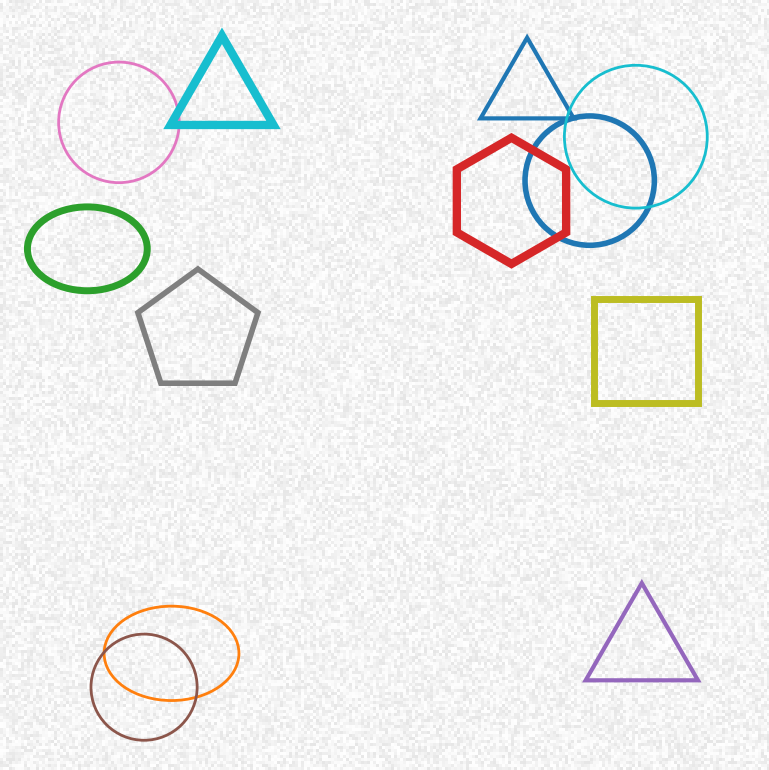[{"shape": "circle", "thickness": 2, "radius": 0.42, "center": [0.766, 0.765]}, {"shape": "triangle", "thickness": 1.5, "radius": 0.35, "center": [0.685, 0.881]}, {"shape": "oval", "thickness": 1, "radius": 0.44, "center": [0.223, 0.151]}, {"shape": "oval", "thickness": 2.5, "radius": 0.39, "center": [0.113, 0.677]}, {"shape": "hexagon", "thickness": 3, "radius": 0.41, "center": [0.664, 0.739]}, {"shape": "triangle", "thickness": 1.5, "radius": 0.42, "center": [0.834, 0.159]}, {"shape": "circle", "thickness": 1, "radius": 0.34, "center": [0.187, 0.108]}, {"shape": "circle", "thickness": 1, "radius": 0.39, "center": [0.154, 0.841]}, {"shape": "pentagon", "thickness": 2, "radius": 0.41, "center": [0.257, 0.569]}, {"shape": "square", "thickness": 2.5, "radius": 0.34, "center": [0.838, 0.544]}, {"shape": "circle", "thickness": 1, "radius": 0.46, "center": [0.826, 0.822]}, {"shape": "triangle", "thickness": 3, "radius": 0.39, "center": [0.288, 0.876]}]